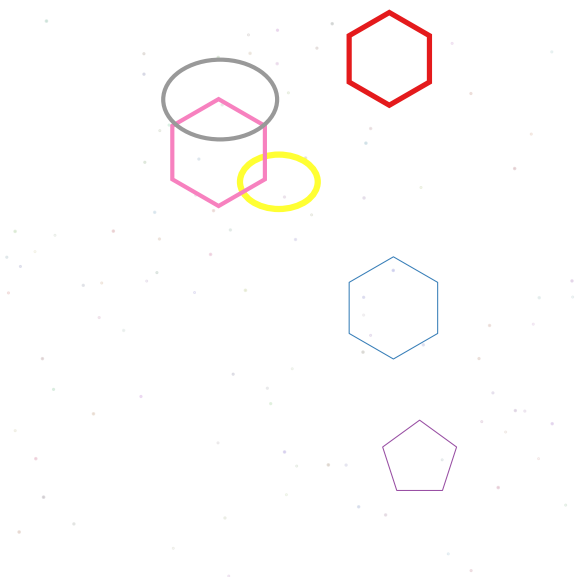[{"shape": "hexagon", "thickness": 2.5, "radius": 0.4, "center": [0.674, 0.897]}, {"shape": "hexagon", "thickness": 0.5, "radius": 0.44, "center": [0.681, 0.466]}, {"shape": "pentagon", "thickness": 0.5, "radius": 0.34, "center": [0.727, 0.204]}, {"shape": "oval", "thickness": 3, "radius": 0.34, "center": [0.483, 0.684]}, {"shape": "hexagon", "thickness": 2, "radius": 0.46, "center": [0.379, 0.735]}, {"shape": "oval", "thickness": 2, "radius": 0.49, "center": [0.381, 0.827]}]